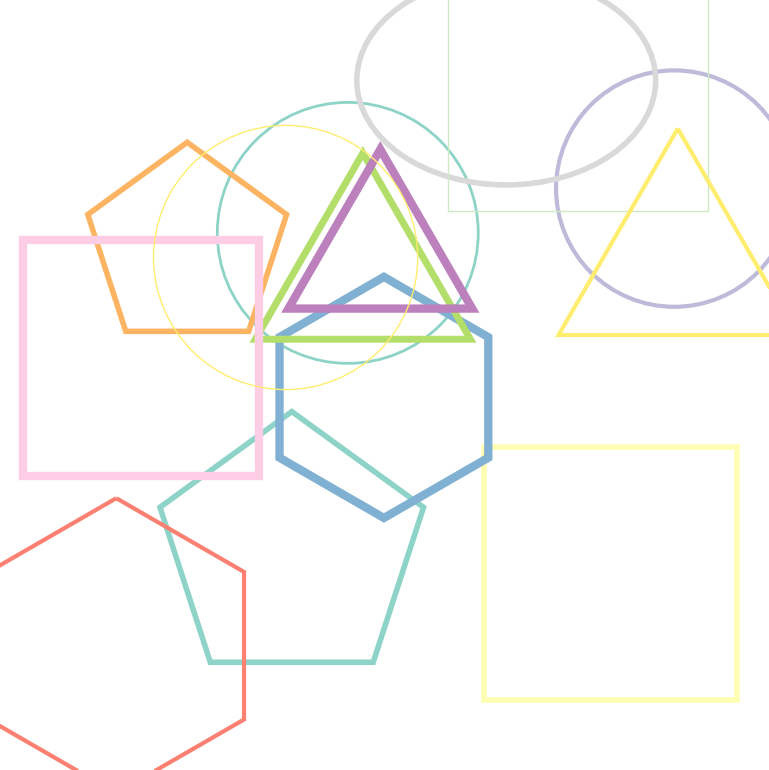[{"shape": "circle", "thickness": 1, "radius": 0.85, "center": [0.452, 0.698]}, {"shape": "pentagon", "thickness": 2, "radius": 0.9, "center": [0.379, 0.286]}, {"shape": "square", "thickness": 2, "radius": 0.82, "center": [0.793, 0.255]}, {"shape": "circle", "thickness": 1.5, "radius": 0.77, "center": [0.876, 0.755]}, {"shape": "hexagon", "thickness": 1.5, "radius": 0.96, "center": [0.151, 0.161]}, {"shape": "hexagon", "thickness": 3, "radius": 0.78, "center": [0.499, 0.484]}, {"shape": "pentagon", "thickness": 2, "radius": 0.68, "center": [0.243, 0.679]}, {"shape": "triangle", "thickness": 2.5, "radius": 0.81, "center": [0.471, 0.64]}, {"shape": "square", "thickness": 3, "radius": 0.77, "center": [0.183, 0.535]}, {"shape": "oval", "thickness": 2, "radius": 0.97, "center": [0.657, 0.896]}, {"shape": "triangle", "thickness": 3, "radius": 0.69, "center": [0.494, 0.668]}, {"shape": "square", "thickness": 0.5, "radius": 0.84, "center": [0.751, 0.895]}, {"shape": "triangle", "thickness": 1.5, "radius": 0.89, "center": [0.88, 0.654]}, {"shape": "circle", "thickness": 0.5, "radius": 0.86, "center": [0.371, 0.666]}]